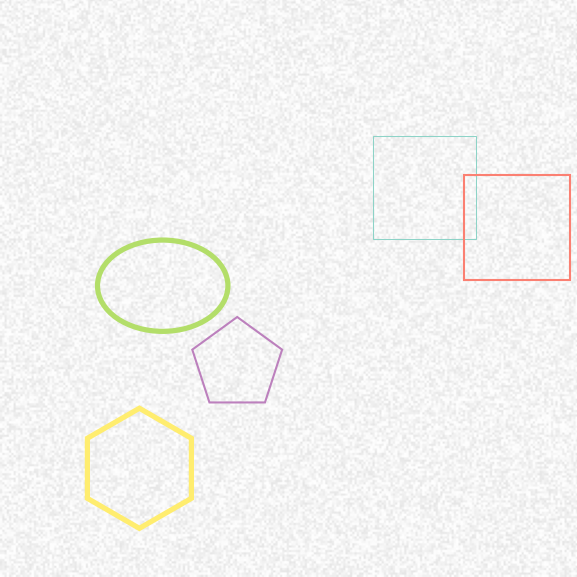[{"shape": "square", "thickness": 0.5, "radius": 0.45, "center": [0.735, 0.674]}, {"shape": "square", "thickness": 1, "radius": 0.46, "center": [0.895, 0.606]}, {"shape": "oval", "thickness": 2.5, "radius": 0.56, "center": [0.282, 0.504]}, {"shape": "pentagon", "thickness": 1, "radius": 0.41, "center": [0.411, 0.368]}, {"shape": "hexagon", "thickness": 2.5, "radius": 0.52, "center": [0.241, 0.188]}]